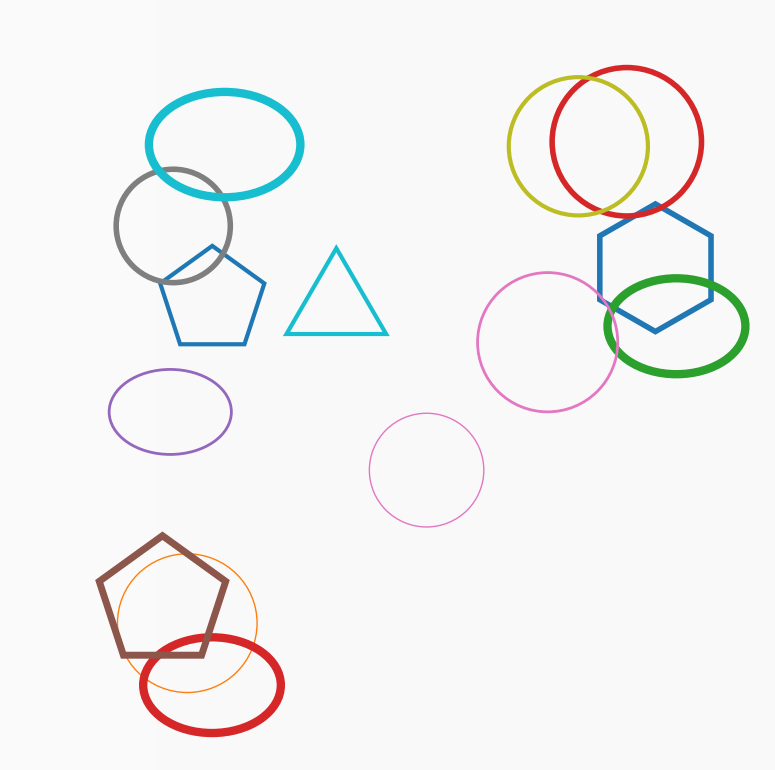[{"shape": "hexagon", "thickness": 2, "radius": 0.41, "center": [0.846, 0.652]}, {"shape": "pentagon", "thickness": 1.5, "radius": 0.35, "center": [0.274, 0.61]}, {"shape": "circle", "thickness": 0.5, "radius": 0.45, "center": [0.242, 0.191]}, {"shape": "oval", "thickness": 3, "radius": 0.44, "center": [0.873, 0.576]}, {"shape": "circle", "thickness": 2, "radius": 0.48, "center": [0.809, 0.816]}, {"shape": "oval", "thickness": 3, "radius": 0.44, "center": [0.274, 0.11]}, {"shape": "oval", "thickness": 1, "radius": 0.39, "center": [0.22, 0.465]}, {"shape": "pentagon", "thickness": 2.5, "radius": 0.43, "center": [0.21, 0.218]}, {"shape": "circle", "thickness": 1, "radius": 0.45, "center": [0.707, 0.556]}, {"shape": "circle", "thickness": 0.5, "radius": 0.37, "center": [0.55, 0.389]}, {"shape": "circle", "thickness": 2, "radius": 0.37, "center": [0.224, 0.707]}, {"shape": "circle", "thickness": 1.5, "radius": 0.45, "center": [0.746, 0.81]}, {"shape": "oval", "thickness": 3, "radius": 0.49, "center": [0.29, 0.812]}, {"shape": "triangle", "thickness": 1.5, "radius": 0.37, "center": [0.434, 0.603]}]